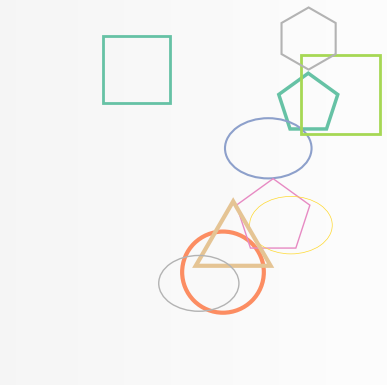[{"shape": "pentagon", "thickness": 2.5, "radius": 0.4, "center": [0.796, 0.73]}, {"shape": "square", "thickness": 2, "radius": 0.43, "center": [0.352, 0.82]}, {"shape": "circle", "thickness": 3, "radius": 0.53, "center": [0.575, 0.293]}, {"shape": "oval", "thickness": 1.5, "radius": 0.56, "center": [0.692, 0.615]}, {"shape": "pentagon", "thickness": 1, "radius": 0.5, "center": [0.705, 0.436]}, {"shape": "square", "thickness": 2, "radius": 0.51, "center": [0.879, 0.754]}, {"shape": "oval", "thickness": 0.5, "radius": 0.53, "center": [0.751, 0.415]}, {"shape": "triangle", "thickness": 3, "radius": 0.56, "center": [0.602, 0.365]}, {"shape": "oval", "thickness": 1, "radius": 0.52, "center": [0.513, 0.264]}, {"shape": "hexagon", "thickness": 1.5, "radius": 0.4, "center": [0.796, 0.9]}]